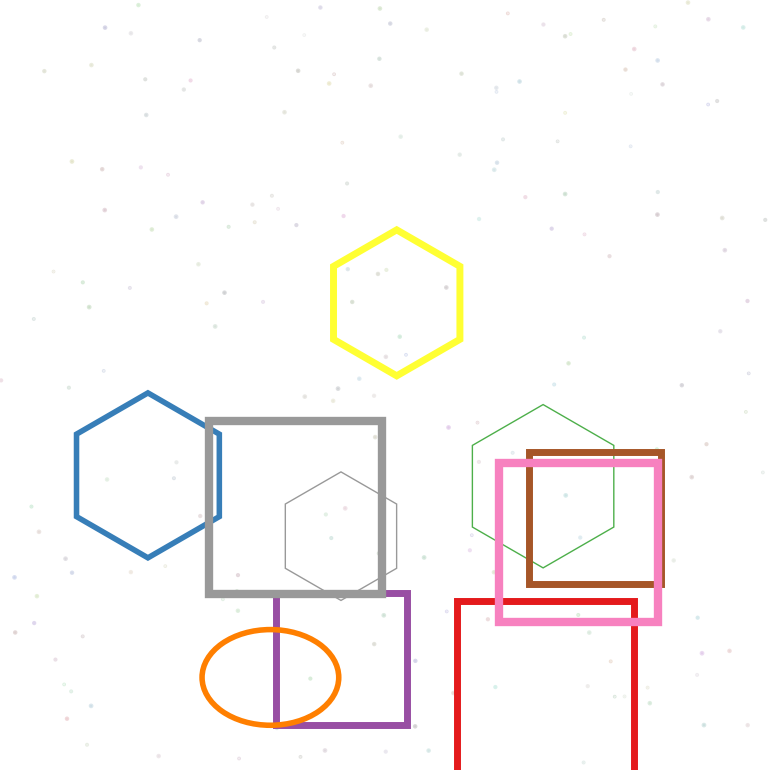[{"shape": "square", "thickness": 2.5, "radius": 0.57, "center": [0.709, 0.104]}, {"shape": "hexagon", "thickness": 2, "radius": 0.54, "center": [0.192, 0.383]}, {"shape": "hexagon", "thickness": 0.5, "radius": 0.53, "center": [0.705, 0.369]}, {"shape": "square", "thickness": 2.5, "radius": 0.43, "center": [0.444, 0.144]}, {"shape": "oval", "thickness": 2, "radius": 0.44, "center": [0.351, 0.12]}, {"shape": "hexagon", "thickness": 2.5, "radius": 0.47, "center": [0.515, 0.607]}, {"shape": "square", "thickness": 2.5, "radius": 0.43, "center": [0.773, 0.328]}, {"shape": "square", "thickness": 3, "radius": 0.52, "center": [0.751, 0.296]}, {"shape": "hexagon", "thickness": 0.5, "radius": 0.42, "center": [0.443, 0.304]}, {"shape": "square", "thickness": 3, "radius": 0.56, "center": [0.384, 0.341]}]